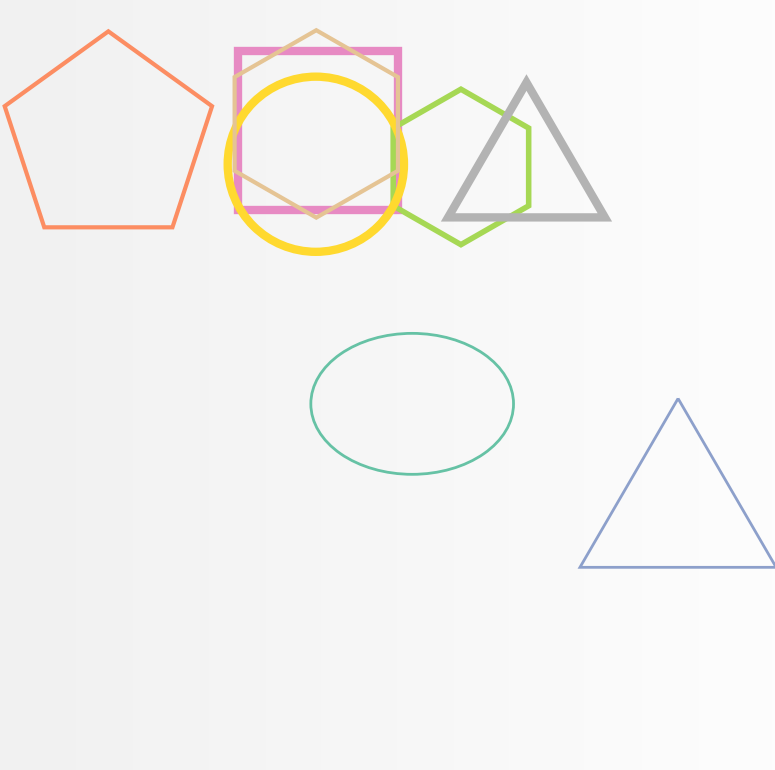[{"shape": "oval", "thickness": 1, "radius": 0.65, "center": [0.532, 0.476]}, {"shape": "pentagon", "thickness": 1.5, "radius": 0.7, "center": [0.14, 0.819]}, {"shape": "triangle", "thickness": 1, "radius": 0.73, "center": [0.875, 0.336]}, {"shape": "square", "thickness": 3, "radius": 0.52, "center": [0.411, 0.831]}, {"shape": "hexagon", "thickness": 2, "radius": 0.5, "center": [0.595, 0.783]}, {"shape": "circle", "thickness": 3, "radius": 0.57, "center": [0.408, 0.787]}, {"shape": "hexagon", "thickness": 1.5, "radius": 0.61, "center": [0.408, 0.839]}, {"shape": "triangle", "thickness": 3, "radius": 0.58, "center": [0.679, 0.776]}]